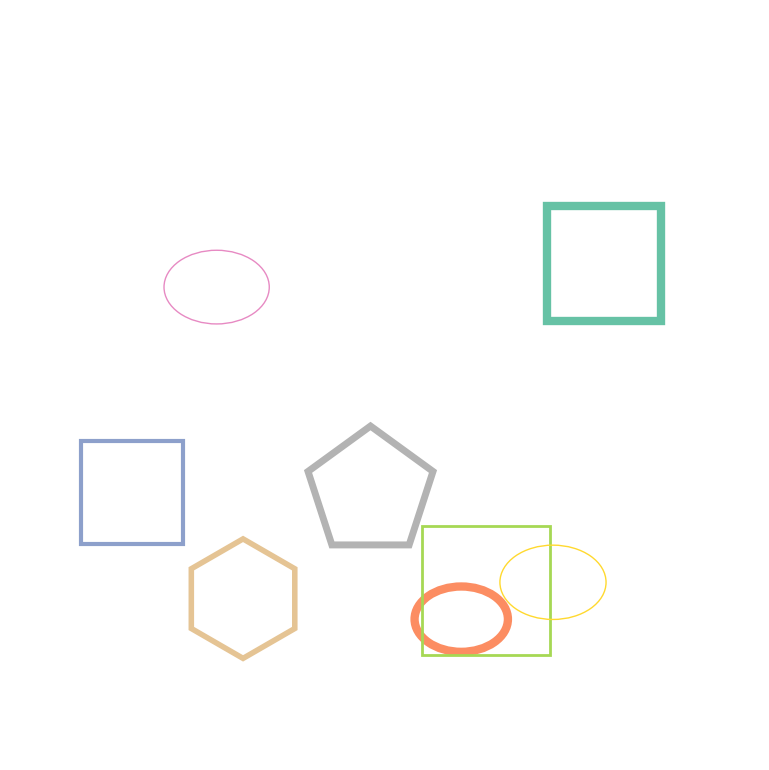[{"shape": "square", "thickness": 3, "radius": 0.37, "center": [0.784, 0.658]}, {"shape": "oval", "thickness": 3, "radius": 0.3, "center": [0.599, 0.196]}, {"shape": "square", "thickness": 1.5, "radius": 0.33, "center": [0.171, 0.36]}, {"shape": "oval", "thickness": 0.5, "radius": 0.34, "center": [0.281, 0.627]}, {"shape": "square", "thickness": 1, "radius": 0.42, "center": [0.631, 0.233]}, {"shape": "oval", "thickness": 0.5, "radius": 0.34, "center": [0.718, 0.244]}, {"shape": "hexagon", "thickness": 2, "radius": 0.39, "center": [0.316, 0.223]}, {"shape": "pentagon", "thickness": 2.5, "radius": 0.43, "center": [0.481, 0.361]}]